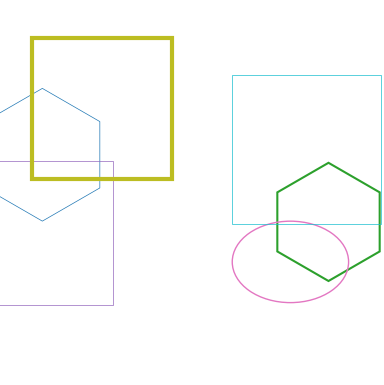[{"shape": "hexagon", "thickness": 0.5, "radius": 0.86, "center": [0.11, 0.598]}, {"shape": "hexagon", "thickness": 1.5, "radius": 0.77, "center": [0.853, 0.424]}, {"shape": "square", "thickness": 0.5, "radius": 0.93, "center": [0.106, 0.394]}, {"shape": "oval", "thickness": 1, "radius": 0.76, "center": [0.754, 0.32]}, {"shape": "square", "thickness": 3, "radius": 0.91, "center": [0.265, 0.718]}, {"shape": "square", "thickness": 0.5, "radius": 0.97, "center": [0.796, 0.611]}]